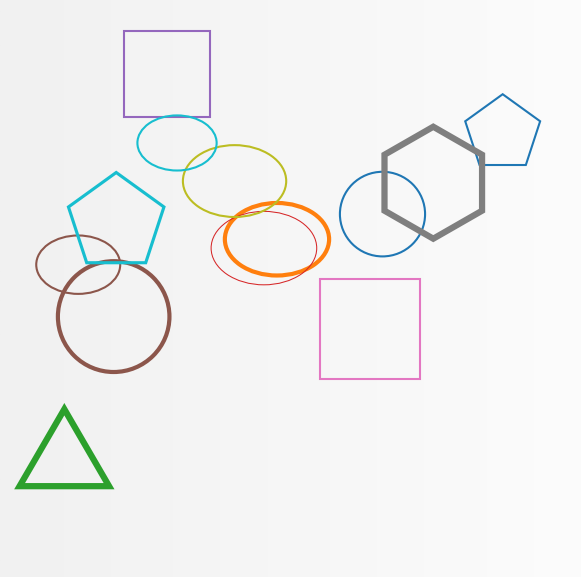[{"shape": "pentagon", "thickness": 1, "radius": 0.34, "center": [0.865, 0.768]}, {"shape": "circle", "thickness": 1, "radius": 0.37, "center": [0.658, 0.628]}, {"shape": "oval", "thickness": 2, "radius": 0.45, "center": [0.477, 0.585]}, {"shape": "triangle", "thickness": 3, "radius": 0.44, "center": [0.111, 0.202]}, {"shape": "oval", "thickness": 0.5, "radius": 0.45, "center": [0.454, 0.57]}, {"shape": "square", "thickness": 1, "radius": 0.37, "center": [0.287, 0.871]}, {"shape": "circle", "thickness": 2, "radius": 0.48, "center": [0.196, 0.451]}, {"shape": "oval", "thickness": 1, "radius": 0.36, "center": [0.135, 0.541]}, {"shape": "square", "thickness": 1, "radius": 0.43, "center": [0.637, 0.43]}, {"shape": "hexagon", "thickness": 3, "radius": 0.48, "center": [0.745, 0.683]}, {"shape": "oval", "thickness": 1, "radius": 0.44, "center": [0.404, 0.686]}, {"shape": "oval", "thickness": 1, "radius": 0.34, "center": [0.305, 0.752]}, {"shape": "pentagon", "thickness": 1.5, "radius": 0.43, "center": [0.2, 0.614]}]